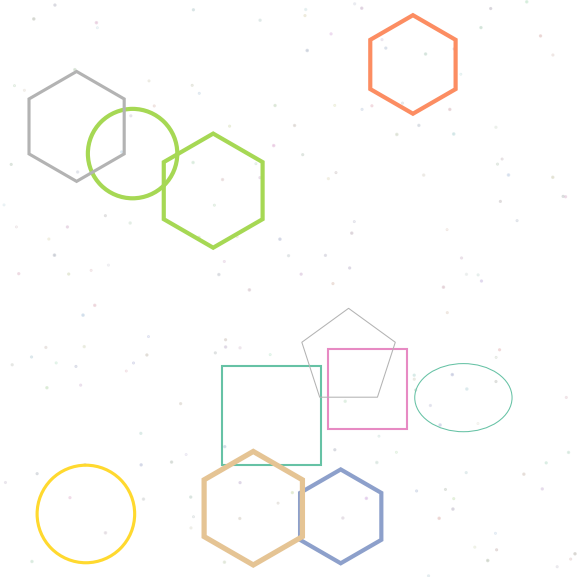[{"shape": "square", "thickness": 1, "radius": 0.43, "center": [0.47, 0.279]}, {"shape": "oval", "thickness": 0.5, "radius": 0.42, "center": [0.802, 0.311]}, {"shape": "hexagon", "thickness": 2, "radius": 0.43, "center": [0.715, 0.888]}, {"shape": "hexagon", "thickness": 2, "radius": 0.41, "center": [0.59, 0.105]}, {"shape": "square", "thickness": 1, "radius": 0.35, "center": [0.636, 0.325]}, {"shape": "hexagon", "thickness": 2, "radius": 0.49, "center": [0.369, 0.669]}, {"shape": "circle", "thickness": 2, "radius": 0.39, "center": [0.23, 0.733]}, {"shape": "circle", "thickness": 1.5, "radius": 0.42, "center": [0.149, 0.109]}, {"shape": "hexagon", "thickness": 2.5, "radius": 0.49, "center": [0.439, 0.119]}, {"shape": "pentagon", "thickness": 0.5, "radius": 0.43, "center": [0.604, 0.38]}, {"shape": "hexagon", "thickness": 1.5, "radius": 0.48, "center": [0.133, 0.78]}]